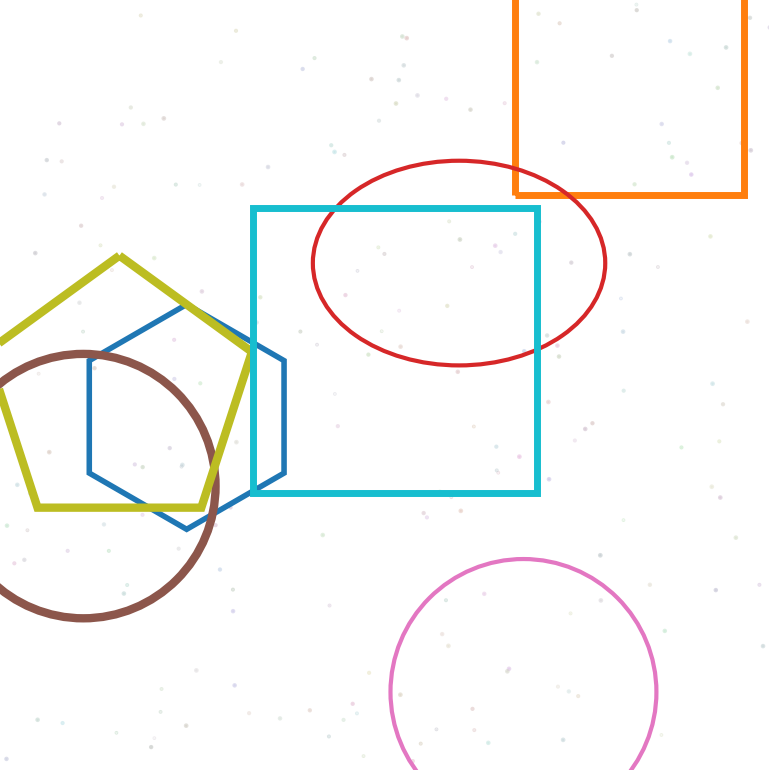[{"shape": "hexagon", "thickness": 2, "radius": 0.73, "center": [0.242, 0.459]}, {"shape": "square", "thickness": 2.5, "radius": 0.74, "center": [0.818, 0.895]}, {"shape": "oval", "thickness": 1.5, "radius": 0.95, "center": [0.596, 0.658]}, {"shape": "circle", "thickness": 3, "radius": 0.86, "center": [0.108, 0.369]}, {"shape": "circle", "thickness": 1.5, "radius": 0.86, "center": [0.68, 0.101]}, {"shape": "pentagon", "thickness": 3, "radius": 0.9, "center": [0.155, 0.487]}, {"shape": "square", "thickness": 2.5, "radius": 0.92, "center": [0.513, 0.545]}]